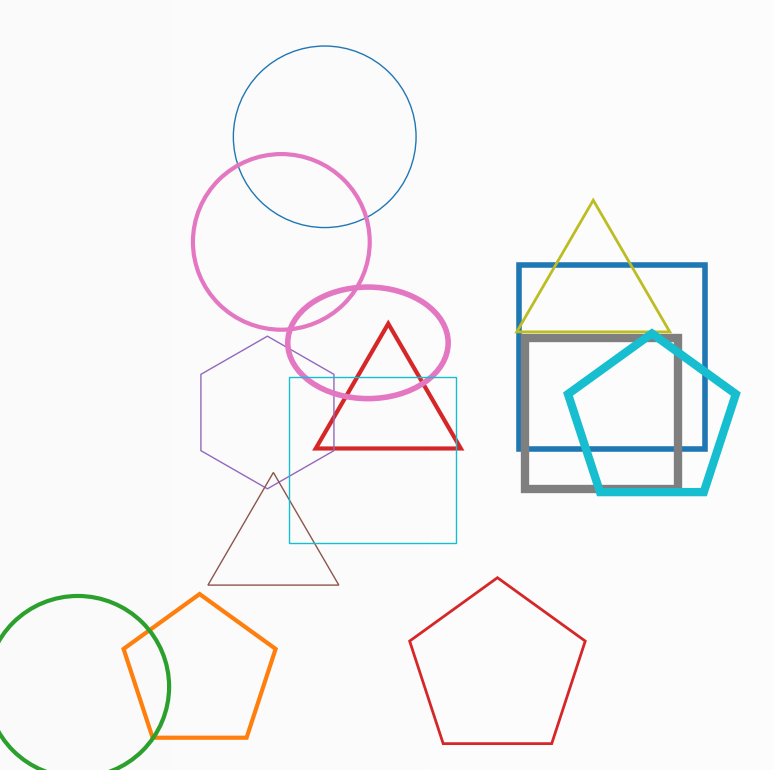[{"shape": "square", "thickness": 2, "radius": 0.6, "center": [0.79, 0.536]}, {"shape": "circle", "thickness": 0.5, "radius": 0.59, "center": [0.419, 0.822]}, {"shape": "pentagon", "thickness": 1.5, "radius": 0.52, "center": [0.258, 0.125]}, {"shape": "circle", "thickness": 1.5, "radius": 0.59, "center": [0.1, 0.108]}, {"shape": "triangle", "thickness": 1.5, "radius": 0.54, "center": [0.501, 0.472]}, {"shape": "pentagon", "thickness": 1, "radius": 0.6, "center": [0.642, 0.131]}, {"shape": "hexagon", "thickness": 0.5, "radius": 0.5, "center": [0.345, 0.464]}, {"shape": "triangle", "thickness": 0.5, "radius": 0.49, "center": [0.353, 0.289]}, {"shape": "oval", "thickness": 2, "radius": 0.52, "center": [0.475, 0.555]}, {"shape": "circle", "thickness": 1.5, "radius": 0.57, "center": [0.363, 0.686]}, {"shape": "square", "thickness": 3, "radius": 0.49, "center": [0.776, 0.463]}, {"shape": "triangle", "thickness": 1, "radius": 0.57, "center": [0.765, 0.626]}, {"shape": "pentagon", "thickness": 3, "radius": 0.57, "center": [0.841, 0.453]}, {"shape": "square", "thickness": 0.5, "radius": 0.54, "center": [0.481, 0.403]}]